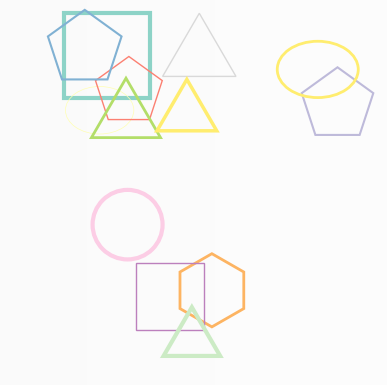[{"shape": "square", "thickness": 3, "radius": 0.56, "center": [0.277, 0.856]}, {"shape": "oval", "thickness": 0.5, "radius": 0.44, "center": [0.257, 0.714]}, {"shape": "pentagon", "thickness": 1.5, "radius": 0.49, "center": [0.871, 0.728]}, {"shape": "pentagon", "thickness": 1, "radius": 0.45, "center": [0.333, 0.763]}, {"shape": "pentagon", "thickness": 1.5, "radius": 0.5, "center": [0.219, 0.875]}, {"shape": "hexagon", "thickness": 2, "radius": 0.48, "center": [0.547, 0.246]}, {"shape": "triangle", "thickness": 2, "radius": 0.51, "center": [0.325, 0.694]}, {"shape": "circle", "thickness": 3, "radius": 0.45, "center": [0.329, 0.416]}, {"shape": "triangle", "thickness": 1, "radius": 0.55, "center": [0.514, 0.856]}, {"shape": "square", "thickness": 1, "radius": 0.44, "center": [0.439, 0.23]}, {"shape": "triangle", "thickness": 3, "radius": 0.42, "center": [0.495, 0.118]}, {"shape": "oval", "thickness": 2, "radius": 0.52, "center": [0.82, 0.82]}, {"shape": "triangle", "thickness": 2.5, "radius": 0.45, "center": [0.482, 0.705]}]